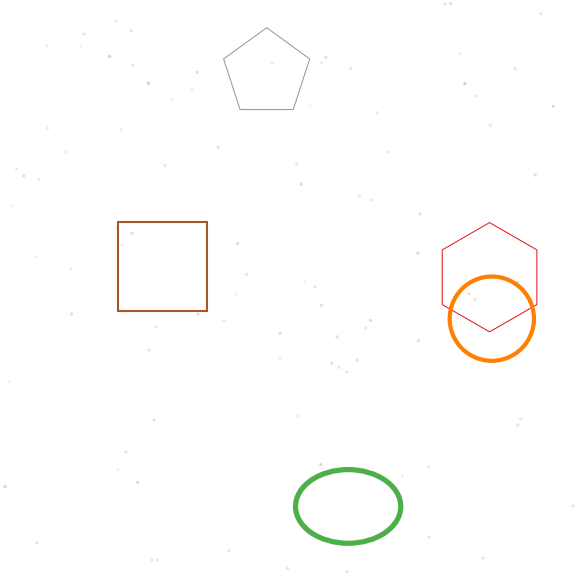[{"shape": "hexagon", "thickness": 0.5, "radius": 0.47, "center": [0.848, 0.519]}, {"shape": "oval", "thickness": 2.5, "radius": 0.46, "center": [0.603, 0.122]}, {"shape": "circle", "thickness": 2, "radius": 0.36, "center": [0.852, 0.447]}, {"shape": "square", "thickness": 1, "radius": 0.38, "center": [0.281, 0.538]}, {"shape": "pentagon", "thickness": 0.5, "radius": 0.39, "center": [0.462, 0.873]}]